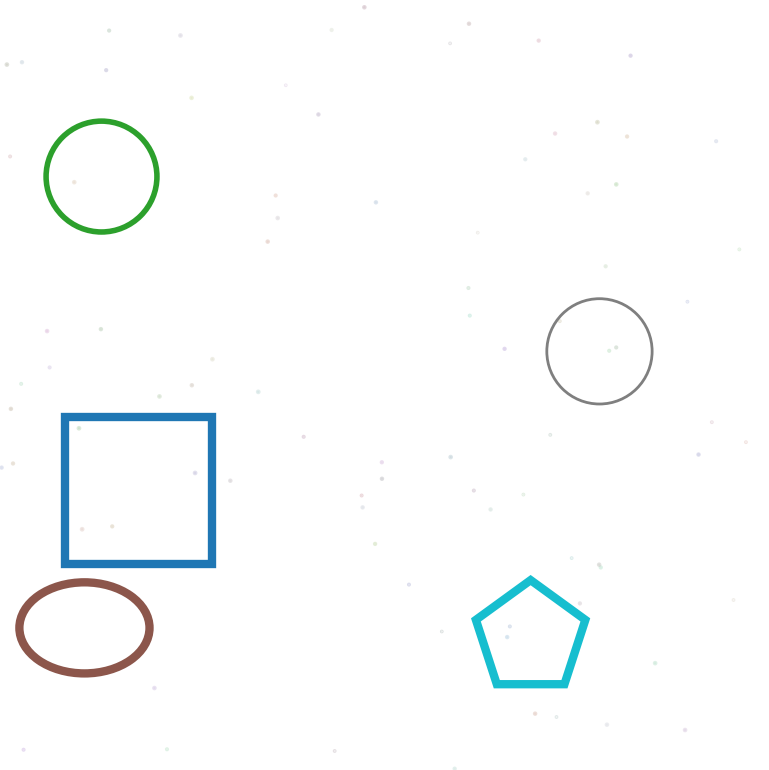[{"shape": "square", "thickness": 3, "radius": 0.48, "center": [0.18, 0.363]}, {"shape": "circle", "thickness": 2, "radius": 0.36, "center": [0.132, 0.771]}, {"shape": "oval", "thickness": 3, "radius": 0.42, "center": [0.11, 0.185]}, {"shape": "circle", "thickness": 1, "radius": 0.34, "center": [0.779, 0.544]}, {"shape": "pentagon", "thickness": 3, "radius": 0.37, "center": [0.689, 0.172]}]